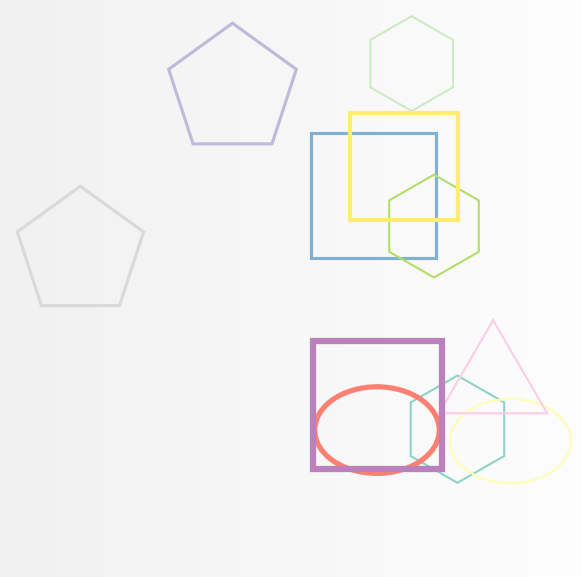[{"shape": "hexagon", "thickness": 1, "radius": 0.46, "center": [0.787, 0.256]}, {"shape": "oval", "thickness": 1, "radius": 0.52, "center": [0.878, 0.235]}, {"shape": "pentagon", "thickness": 1.5, "radius": 0.58, "center": [0.4, 0.843]}, {"shape": "oval", "thickness": 2.5, "radius": 0.54, "center": [0.649, 0.254]}, {"shape": "square", "thickness": 1.5, "radius": 0.54, "center": [0.643, 0.661]}, {"shape": "hexagon", "thickness": 1, "radius": 0.44, "center": [0.747, 0.608]}, {"shape": "triangle", "thickness": 1, "radius": 0.54, "center": [0.848, 0.337]}, {"shape": "pentagon", "thickness": 1.5, "radius": 0.57, "center": [0.138, 0.562]}, {"shape": "square", "thickness": 3, "radius": 0.56, "center": [0.649, 0.298]}, {"shape": "hexagon", "thickness": 1, "radius": 0.41, "center": [0.708, 0.889]}, {"shape": "square", "thickness": 2, "radius": 0.46, "center": [0.695, 0.711]}]